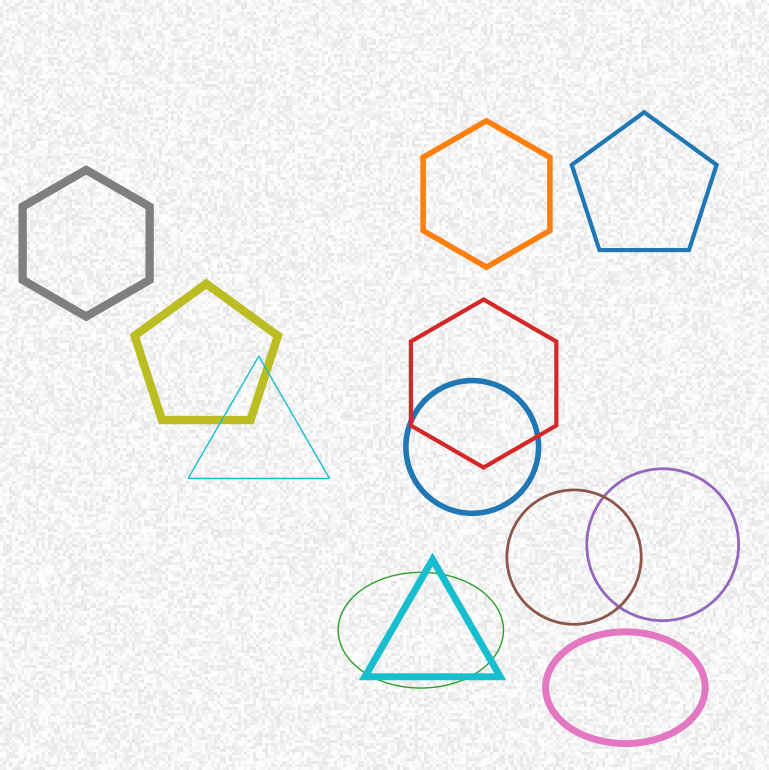[{"shape": "pentagon", "thickness": 1.5, "radius": 0.49, "center": [0.837, 0.755]}, {"shape": "circle", "thickness": 2, "radius": 0.43, "center": [0.613, 0.42]}, {"shape": "hexagon", "thickness": 2, "radius": 0.48, "center": [0.632, 0.748]}, {"shape": "oval", "thickness": 0.5, "radius": 0.54, "center": [0.547, 0.182]}, {"shape": "hexagon", "thickness": 1.5, "radius": 0.55, "center": [0.628, 0.502]}, {"shape": "circle", "thickness": 1, "radius": 0.49, "center": [0.861, 0.293]}, {"shape": "circle", "thickness": 1, "radius": 0.44, "center": [0.746, 0.276]}, {"shape": "oval", "thickness": 2.5, "radius": 0.52, "center": [0.812, 0.107]}, {"shape": "hexagon", "thickness": 3, "radius": 0.48, "center": [0.112, 0.684]}, {"shape": "pentagon", "thickness": 3, "radius": 0.49, "center": [0.268, 0.534]}, {"shape": "triangle", "thickness": 2.5, "radius": 0.51, "center": [0.562, 0.172]}, {"shape": "triangle", "thickness": 0.5, "radius": 0.53, "center": [0.336, 0.432]}]